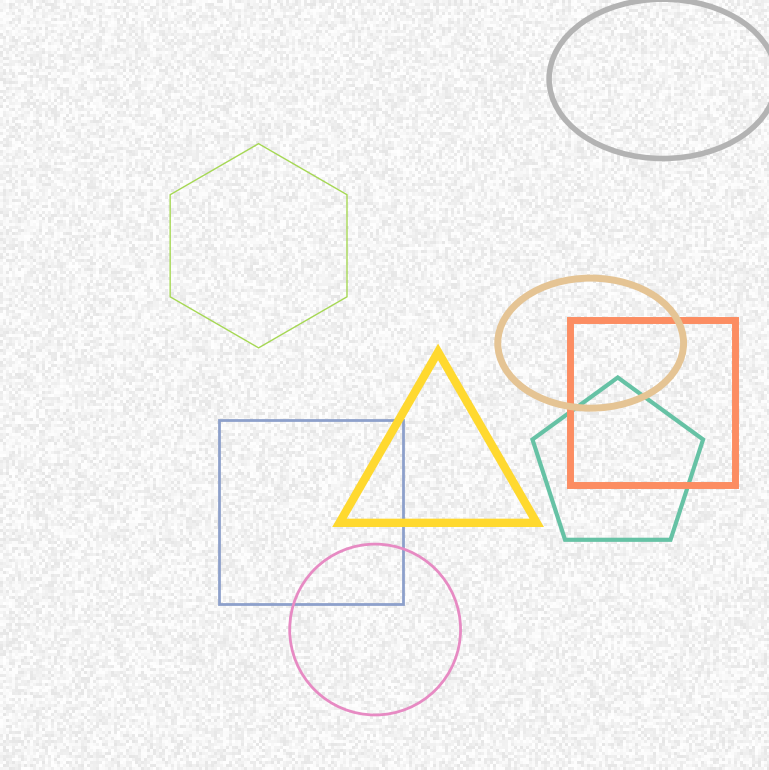[{"shape": "pentagon", "thickness": 1.5, "radius": 0.58, "center": [0.802, 0.393]}, {"shape": "square", "thickness": 2.5, "radius": 0.54, "center": [0.848, 0.477]}, {"shape": "square", "thickness": 1, "radius": 0.6, "center": [0.404, 0.335]}, {"shape": "circle", "thickness": 1, "radius": 0.55, "center": [0.487, 0.182]}, {"shape": "hexagon", "thickness": 0.5, "radius": 0.66, "center": [0.336, 0.681]}, {"shape": "triangle", "thickness": 3, "radius": 0.74, "center": [0.569, 0.395]}, {"shape": "oval", "thickness": 2.5, "radius": 0.6, "center": [0.767, 0.554]}, {"shape": "oval", "thickness": 2, "radius": 0.74, "center": [0.861, 0.898]}]